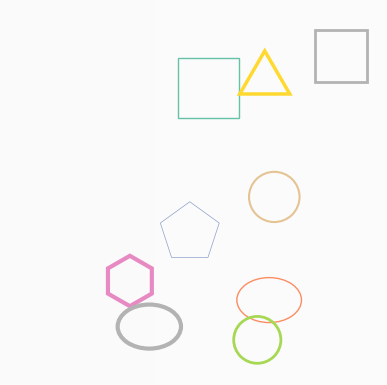[{"shape": "square", "thickness": 1, "radius": 0.39, "center": [0.539, 0.771]}, {"shape": "oval", "thickness": 1, "radius": 0.42, "center": [0.695, 0.221]}, {"shape": "pentagon", "thickness": 0.5, "radius": 0.4, "center": [0.49, 0.396]}, {"shape": "hexagon", "thickness": 3, "radius": 0.33, "center": [0.335, 0.27]}, {"shape": "circle", "thickness": 2, "radius": 0.3, "center": [0.664, 0.117]}, {"shape": "triangle", "thickness": 2.5, "radius": 0.37, "center": [0.683, 0.793]}, {"shape": "circle", "thickness": 1.5, "radius": 0.33, "center": [0.708, 0.488]}, {"shape": "oval", "thickness": 3, "radius": 0.41, "center": [0.385, 0.152]}, {"shape": "square", "thickness": 2, "radius": 0.34, "center": [0.881, 0.854]}]